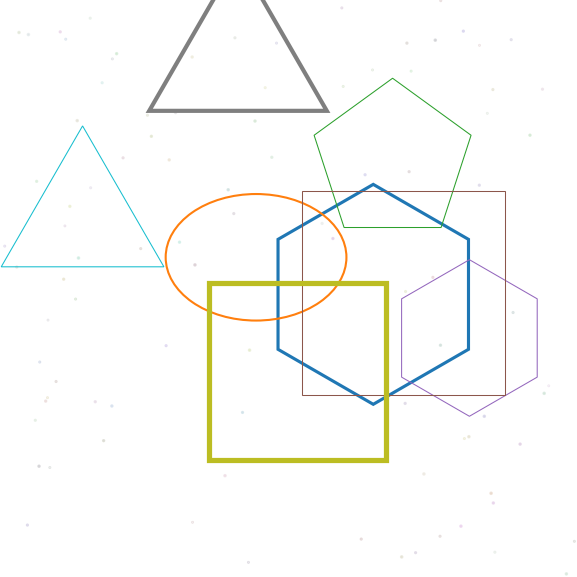[{"shape": "hexagon", "thickness": 1.5, "radius": 0.95, "center": [0.646, 0.489]}, {"shape": "oval", "thickness": 1, "radius": 0.78, "center": [0.443, 0.554]}, {"shape": "pentagon", "thickness": 0.5, "radius": 0.71, "center": [0.68, 0.721]}, {"shape": "hexagon", "thickness": 0.5, "radius": 0.68, "center": [0.813, 0.414]}, {"shape": "square", "thickness": 0.5, "radius": 0.88, "center": [0.699, 0.492]}, {"shape": "triangle", "thickness": 2, "radius": 0.89, "center": [0.412, 0.896]}, {"shape": "square", "thickness": 2.5, "radius": 0.77, "center": [0.515, 0.356]}, {"shape": "triangle", "thickness": 0.5, "radius": 0.81, "center": [0.143, 0.618]}]